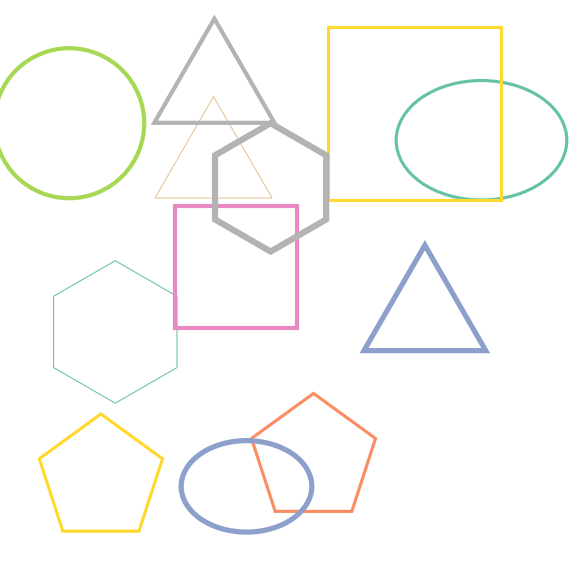[{"shape": "hexagon", "thickness": 0.5, "radius": 0.62, "center": [0.2, 0.424]}, {"shape": "oval", "thickness": 1.5, "radius": 0.74, "center": [0.834, 0.756]}, {"shape": "pentagon", "thickness": 1.5, "radius": 0.56, "center": [0.543, 0.205]}, {"shape": "oval", "thickness": 2.5, "radius": 0.57, "center": [0.427, 0.157]}, {"shape": "triangle", "thickness": 2.5, "radius": 0.61, "center": [0.736, 0.453]}, {"shape": "square", "thickness": 2, "radius": 0.53, "center": [0.409, 0.536]}, {"shape": "circle", "thickness": 2, "radius": 0.65, "center": [0.12, 0.786]}, {"shape": "square", "thickness": 1.5, "radius": 0.75, "center": [0.718, 0.803]}, {"shape": "pentagon", "thickness": 1.5, "radius": 0.56, "center": [0.175, 0.17]}, {"shape": "triangle", "thickness": 0.5, "radius": 0.59, "center": [0.37, 0.715]}, {"shape": "hexagon", "thickness": 3, "radius": 0.56, "center": [0.469, 0.675]}, {"shape": "triangle", "thickness": 2, "radius": 0.6, "center": [0.371, 0.847]}]